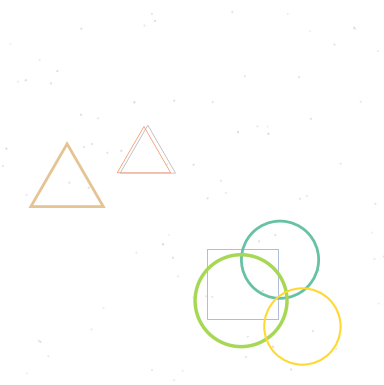[{"shape": "circle", "thickness": 2, "radius": 0.5, "center": [0.727, 0.325]}, {"shape": "triangle", "thickness": 0.5, "radius": 0.4, "center": [0.374, 0.591]}, {"shape": "square", "thickness": 0.5, "radius": 0.46, "center": [0.63, 0.263]}, {"shape": "circle", "thickness": 2.5, "radius": 0.6, "center": [0.626, 0.219]}, {"shape": "circle", "thickness": 1.5, "radius": 0.5, "center": [0.785, 0.152]}, {"shape": "triangle", "thickness": 2, "radius": 0.54, "center": [0.174, 0.518]}, {"shape": "triangle", "thickness": 0.5, "radius": 0.42, "center": [0.384, 0.592]}]